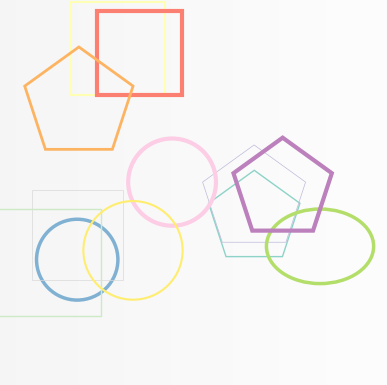[{"shape": "pentagon", "thickness": 1, "radius": 0.62, "center": [0.656, 0.434]}, {"shape": "square", "thickness": 1.5, "radius": 0.61, "center": [0.305, 0.874]}, {"shape": "pentagon", "thickness": 0.5, "radius": 0.7, "center": [0.656, 0.484]}, {"shape": "square", "thickness": 3, "radius": 0.55, "center": [0.361, 0.863]}, {"shape": "circle", "thickness": 2.5, "radius": 0.52, "center": [0.199, 0.326]}, {"shape": "pentagon", "thickness": 2, "radius": 0.73, "center": [0.204, 0.731]}, {"shape": "oval", "thickness": 2.5, "radius": 0.69, "center": [0.826, 0.36]}, {"shape": "circle", "thickness": 3, "radius": 0.57, "center": [0.444, 0.527]}, {"shape": "square", "thickness": 0.5, "radius": 0.59, "center": [0.201, 0.389]}, {"shape": "pentagon", "thickness": 3, "radius": 0.67, "center": [0.729, 0.509]}, {"shape": "square", "thickness": 1, "radius": 0.7, "center": [0.12, 0.319]}, {"shape": "circle", "thickness": 1.5, "radius": 0.64, "center": [0.343, 0.35]}]